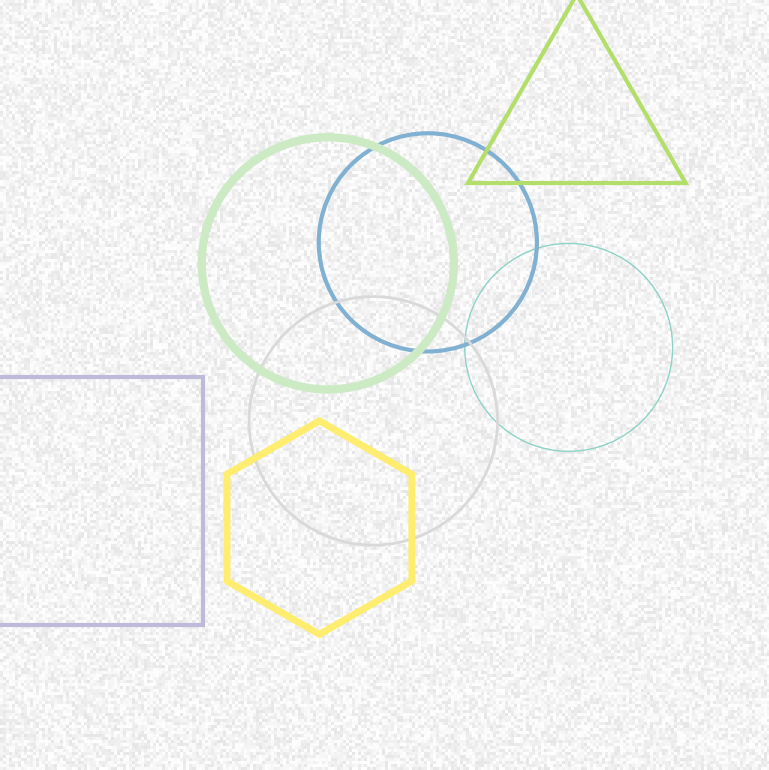[{"shape": "circle", "thickness": 0.5, "radius": 0.68, "center": [0.739, 0.549]}, {"shape": "square", "thickness": 1.5, "radius": 0.8, "center": [0.104, 0.349]}, {"shape": "circle", "thickness": 1.5, "radius": 0.71, "center": [0.556, 0.685]}, {"shape": "triangle", "thickness": 1.5, "radius": 0.82, "center": [0.749, 0.844]}, {"shape": "circle", "thickness": 1, "radius": 0.81, "center": [0.485, 0.453]}, {"shape": "circle", "thickness": 3, "radius": 0.82, "center": [0.426, 0.658]}, {"shape": "hexagon", "thickness": 2.5, "radius": 0.69, "center": [0.415, 0.315]}]